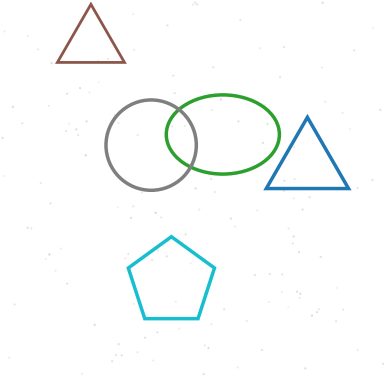[{"shape": "triangle", "thickness": 2.5, "radius": 0.62, "center": [0.798, 0.572]}, {"shape": "oval", "thickness": 2.5, "radius": 0.73, "center": [0.579, 0.651]}, {"shape": "triangle", "thickness": 2, "radius": 0.5, "center": [0.236, 0.888]}, {"shape": "circle", "thickness": 2.5, "radius": 0.59, "center": [0.393, 0.623]}, {"shape": "pentagon", "thickness": 2.5, "radius": 0.59, "center": [0.445, 0.268]}]